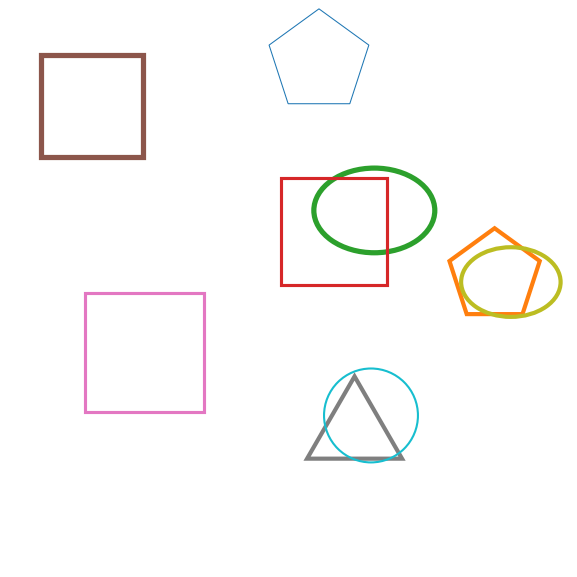[{"shape": "pentagon", "thickness": 0.5, "radius": 0.45, "center": [0.552, 0.893]}, {"shape": "pentagon", "thickness": 2, "radius": 0.41, "center": [0.856, 0.522]}, {"shape": "oval", "thickness": 2.5, "radius": 0.52, "center": [0.648, 0.635]}, {"shape": "square", "thickness": 1.5, "radius": 0.46, "center": [0.578, 0.598]}, {"shape": "square", "thickness": 2.5, "radius": 0.44, "center": [0.159, 0.816]}, {"shape": "square", "thickness": 1.5, "radius": 0.51, "center": [0.25, 0.389]}, {"shape": "triangle", "thickness": 2, "radius": 0.47, "center": [0.614, 0.252]}, {"shape": "oval", "thickness": 2, "radius": 0.43, "center": [0.885, 0.511]}, {"shape": "circle", "thickness": 1, "radius": 0.41, "center": [0.642, 0.28]}]